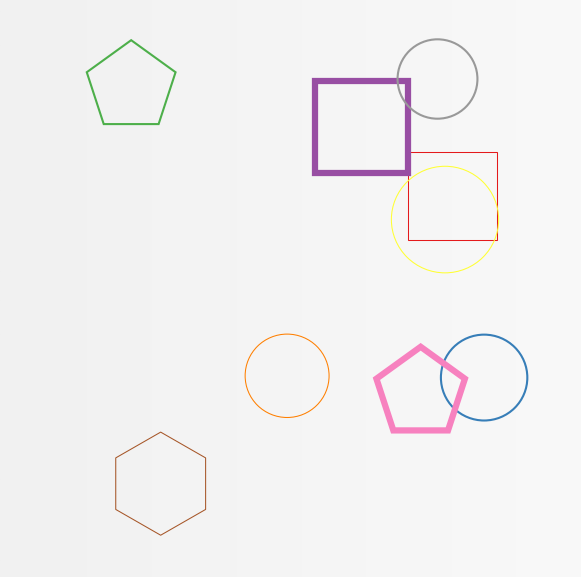[{"shape": "square", "thickness": 0.5, "radius": 0.38, "center": [0.778, 0.66]}, {"shape": "circle", "thickness": 1, "radius": 0.37, "center": [0.833, 0.345]}, {"shape": "pentagon", "thickness": 1, "radius": 0.4, "center": [0.226, 0.849]}, {"shape": "square", "thickness": 3, "radius": 0.4, "center": [0.621, 0.779]}, {"shape": "circle", "thickness": 0.5, "radius": 0.36, "center": [0.494, 0.348]}, {"shape": "circle", "thickness": 0.5, "radius": 0.46, "center": [0.766, 0.619]}, {"shape": "hexagon", "thickness": 0.5, "radius": 0.45, "center": [0.276, 0.162]}, {"shape": "pentagon", "thickness": 3, "radius": 0.4, "center": [0.724, 0.319]}, {"shape": "circle", "thickness": 1, "radius": 0.34, "center": [0.753, 0.862]}]